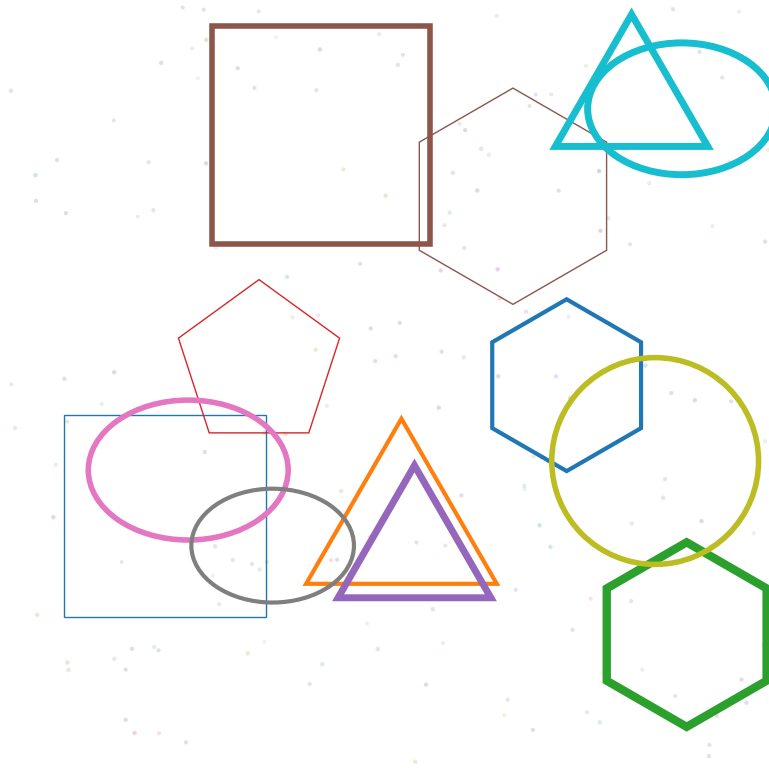[{"shape": "hexagon", "thickness": 1.5, "radius": 0.56, "center": [0.736, 0.5]}, {"shape": "square", "thickness": 0.5, "radius": 0.66, "center": [0.214, 0.33]}, {"shape": "triangle", "thickness": 1.5, "radius": 0.71, "center": [0.521, 0.313]}, {"shape": "hexagon", "thickness": 3, "radius": 0.6, "center": [0.892, 0.176]}, {"shape": "pentagon", "thickness": 0.5, "radius": 0.55, "center": [0.336, 0.527]}, {"shape": "triangle", "thickness": 2.5, "radius": 0.57, "center": [0.538, 0.281]}, {"shape": "square", "thickness": 2, "radius": 0.71, "center": [0.417, 0.825]}, {"shape": "hexagon", "thickness": 0.5, "radius": 0.7, "center": [0.666, 0.745]}, {"shape": "oval", "thickness": 2, "radius": 0.65, "center": [0.244, 0.39]}, {"shape": "oval", "thickness": 1.5, "radius": 0.53, "center": [0.354, 0.291]}, {"shape": "circle", "thickness": 2, "radius": 0.67, "center": [0.851, 0.401]}, {"shape": "triangle", "thickness": 2.5, "radius": 0.57, "center": [0.82, 0.867]}, {"shape": "oval", "thickness": 2.5, "radius": 0.61, "center": [0.885, 0.859]}]